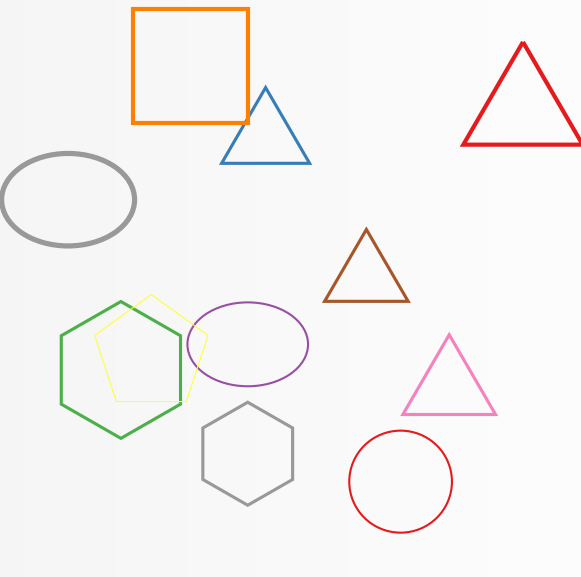[{"shape": "circle", "thickness": 1, "radius": 0.44, "center": [0.689, 0.165]}, {"shape": "triangle", "thickness": 2, "radius": 0.59, "center": [0.9, 0.808]}, {"shape": "triangle", "thickness": 1.5, "radius": 0.44, "center": [0.457, 0.76]}, {"shape": "hexagon", "thickness": 1.5, "radius": 0.59, "center": [0.208, 0.359]}, {"shape": "oval", "thickness": 1, "radius": 0.52, "center": [0.426, 0.403]}, {"shape": "square", "thickness": 2, "radius": 0.5, "center": [0.327, 0.885]}, {"shape": "pentagon", "thickness": 0.5, "radius": 0.51, "center": [0.26, 0.387]}, {"shape": "triangle", "thickness": 1.5, "radius": 0.41, "center": [0.63, 0.519]}, {"shape": "triangle", "thickness": 1.5, "radius": 0.46, "center": [0.773, 0.327]}, {"shape": "oval", "thickness": 2.5, "radius": 0.57, "center": [0.117, 0.653]}, {"shape": "hexagon", "thickness": 1.5, "radius": 0.45, "center": [0.426, 0.213]}]